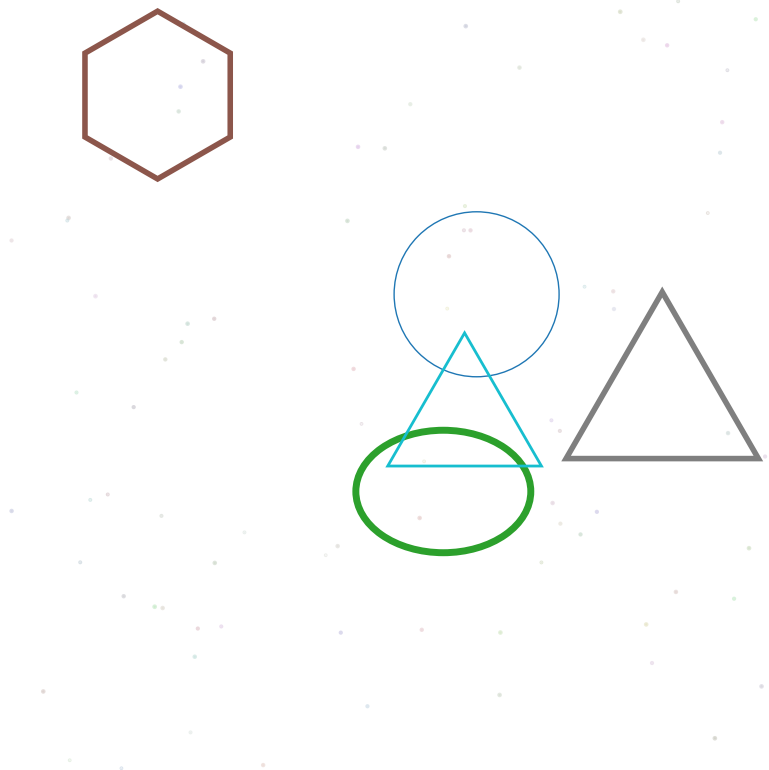[{"shape": "circle", "thickness": 0.5, "radius": 0.54, "center": [0.619, 0.618]}, {"shape": "oval", "thickness": 2.5, "radius": 0.57, "center": [0.576, 0.362]}, {"shape": "hexagon", "thickness": 2, "radius": 0.54, "center": [0.205, 0.877]}, {"shape": "triangle", "thickness": 2, "radius": 0.72, "center": [0.86, 0.477]}, {"shape": "triangle", "thickness": 1, "radius": 0.58, "center": [0.603, 0.452]}]